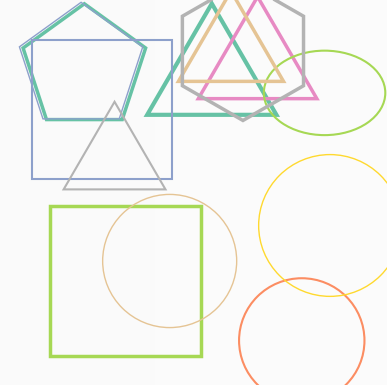[{"shape": "pentagon", "thickness": 2.5, "radius": 0.83, "center": [0.218, 0.824]}, {"shape": "triangle", "thickness": 3, "radius": 0.96, "center": [0.547, 0.798]}, {"shape": "circle", "thickness": 1.5, "radius": 0.81, "center": [0.779, 0.116]}, {"shape": "square", "thickness": 1.5, "radius": 0.9, "center": [0.263, 0.715]}, {"shape": "pentagon", "thickness": 1, "radius": 0.84, "center": [0.209, 0.827]}, {"shape": "triangle", "thickness": 2.5, "radius": 0.88, "center": [0.665, 0.832]}, {"shape": "oval", "thickness": 1.5, "radius": 0.78, "center": [0.838, 0.759]}, {"shape": "square", "thickness": 2.5, "radius": 0.98, "center": [0.324, 0.27]}, {"shape": "circle", "thickness": 1, "radius": 0.92, "center": [0.852, 0.414]}, {"shape": "circle", "thickness": 1, "radius": 0.86, "center": [0.438, 0.322]}, {"shape": "triangle", "thickness": 2.5, "radius": 0.78, "center": [0.596, 0.867]}, {"shape": "hexagon", "thickness": 2.5, "radius": 0.9, "center": [0.627, 0.868]}, {"shape": "triangle", "thickness": 1.5, "radius": 0.76, "center": [0.296, 0.584]}]